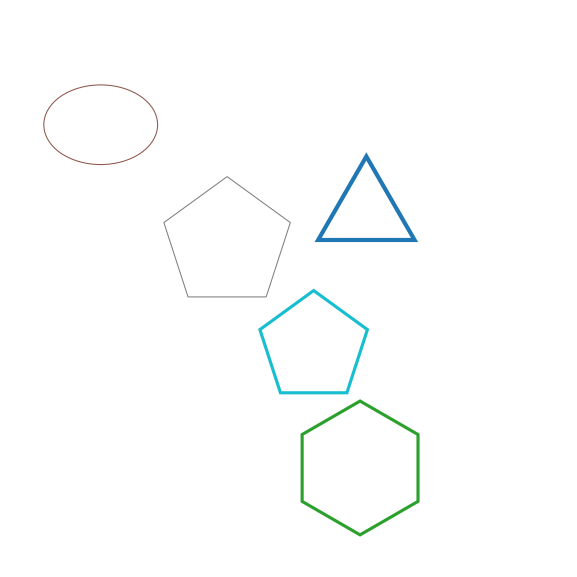[{"shape": "triangle", "thickness": 2, "radius": 0.48, "center": [0.634, 0.632]}, {"shape": "hexagon", "thickness": 1.5, "radius": 0.58, "center": [0.624, 0.189]}, {"shape": "oval", "thickness": 0.5, "radius": 0.49, "center": [0.174, 0.783]}, {"shape": "pentagon", "thickness": 0.5, "radius": 0.58, "center": [0.393, 0.578]}, {"shape": "pentagon", "thickness": 1.5, "radius": 0.49, "center": [0.543, 0.398]}]